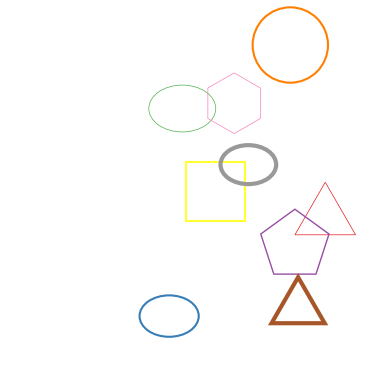[{"shape": "triangle", "thickness": 0.5, "radius": 0.45, "center": [0.845, 0.436]}, {"shape": "oval", "thickness": 1.5, "radius": 0.38, "center": [0.439, 0.179]}, {"shape": "oval", "thickness": 0.5, "radius": 0.43, "center": [0.473, 0.718]}, {"shape": "pentagon", "thickness": 1, "radius": 0.47, "center": [0.766, 0.363]}, {"shape": "circle", "thickness": 1.5, "radius": 0.49, "center": [0.754, 0.883]}, {"shape": "square", "thickness": 1.5, "radius": 0.38, "center": [0.559, 0.503]}, {"shape": "triangle", "thickness": 3, "radius": 0.4, "center": [0.774, 0.2]}, {"shape": "hexagon", "thickness": 0.5, "radius": 0.39, "center": [0.608, 0.732]}, {"shape": "oval", "thickness": 3, "radius": 0.36, "center": [0.645, 0.572]}]